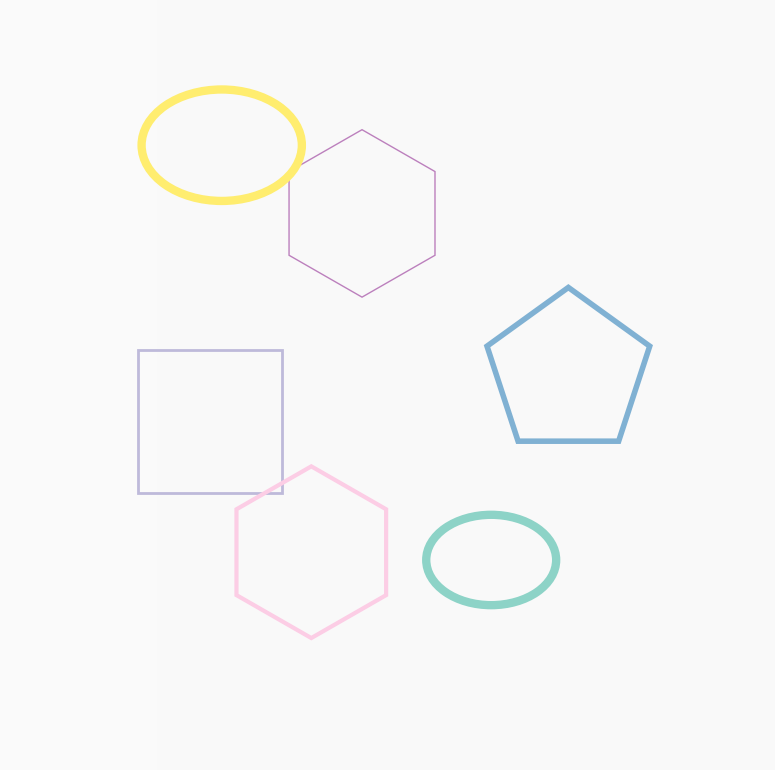[{"shape": "oval", "thickness": 3, "radius": 0.42, "center": [0.634, 0.273]}, {"shape": "square", "thickness": 1, "radius": 0.46, "center": [0.271, 0.452]}, {"shape": "pentagon", "thickness": 2, "radius": 0.55, "center": [0.733, 0.516]}, {"shape": "hexagon", "thickness": 1.5, "radius": 0.56, "center": [0.402, 0.283]}, {"shape": "hexagon", "thickness": 0.5, "radius": 0.54, "center": [0.467, 0.723]}, {"shape": "oval", "thickness": 3, "radius": 0.52, "center": [0.286, 0.811]}]